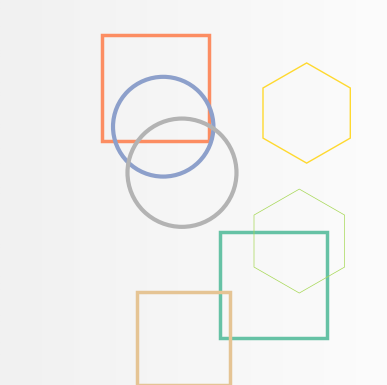[{"shape": "square", "thickness": 2.5, "radius": 0.69, "center": [0.706, 0.26]}, {"shape": "square", "thickness": 2.5, "radius": 0.69, "center": [0.401, 0.771]}, {"shape": "circle", "thickness": 3, "radius": 0.65, "center": [0.421, 0.671]}, {"shape": "hexagon", "thickness": 0.5, "radius": 0.68, "center": [0.772, 0.374]}, {"shape": "hexagon", "thickness": 1, "radius": 0.65, "center": [0.791, 0.706]}, {"shape": "square", "thickness": 2.5, "radius": 0.6, "center": [0.473, 0.122]}, {"shape": "circle", "thickness": 3, "radius": 0.7, "center": [0.47, 0.551]}]